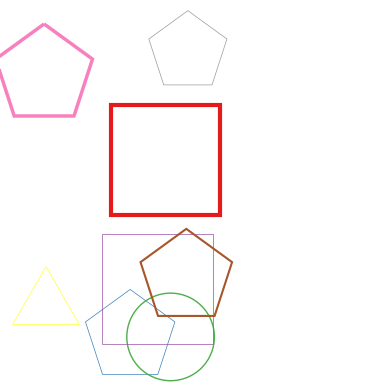[{"shape": "square", "thickness": 3, "radius": 0.71, "center": [0.431, 0.584]}, {"shape": "pentagon", "thickness": 0.5, "radius": 0.61, "center": [0.338, 0.126]}, {"shape": "circle", "thickness": 1, "radius": 0.57, "center": [0.443, 0.125]}, {"shape": "square", "thickness": 0.5, "radius": 0.72, "center": [0.41, 0.249]}, {"shape": "triangle", "thickness": 0.5, "radius": 0.5, "center": [0.12, 0.207]}, {"shape": "pentagon", "thickness": 1.5, "radius": 0.63, "center": [0.484, 0.281]}, {"shape": "pentagon", "thickness": 2.5, "radius": 0.66, "center": [0.115, 0.806]}, {"shape": "pentagon", "thickness": 0.5, "radius": 0.53, "center": [0.488, 0.866]}]